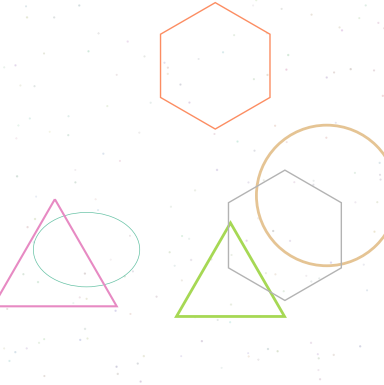[{"shape": "oval", "thickness": 0.5, "radius": 0.69, "center": [0.225, 0.352]}, {"shape": "hexagon", "thickness": 1, "radius": 0.82, "center": [0.559, 0.829]}, {"shape": "triangle", "thickness": 1.5, "radius": 0.93, "center": [0.143, 0.297]}, {"shape": "triangle", "thickness": 2, "radius": 0.81, "center": [0.599, 0.259]}, {"shape": "circle", "thickness": 2, "radius": 0.91, "center": [0.849, 0.492]}, {"shape": "hexagon", "thickness": 1, "radius": 0.85, "center": [0.74, 0.389]}]